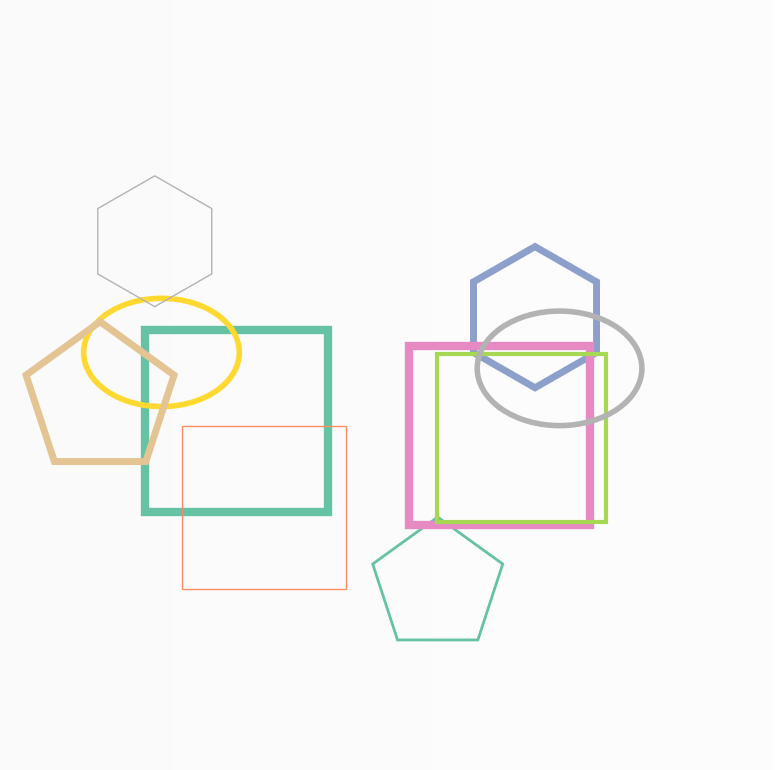[{"shape": "square", "thickness": 3, "radius": 0.59, "center": [0.305, 0.454]}, {"shape": "pentagon", "thickness": 1, "radius": 0.44, "center": [0.565, 0.24]}, {"shape": "square", "thickness": 0.5, "radius": 0.53, "center": [0.341, 0.341]}, {"shape": "hexagon", "thickness": 2.5, "radius": 0.46, "center": [0.69, 0.588]}, {"shape": "square", "thickness": 3, "radius": 0.58, "center": [0.644, 0.434]}, {"shape": "square", "thickness": 1.5, "radius": 0.54, "center": [0.673, 0.431]}, {"shape": "oval", "thickness": 2, "radius": 0.5, "center": [0.208, 0.542]}, {"shape": "pentagon", "thickness": 2.5, "radius": 0.5, "center": [0.129, 0.482]}, {"shape": "hexagon", "thickness": 0.5, "radius": 0.42, "center": [0.2, 0.687]}, {"shape": "oval", "thickness": 2, "radius": 0.53, "center": [0.722, 0.522]}]